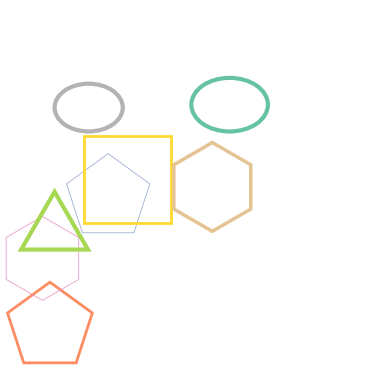[{"shape": "oval", "thickness": 3, "radius": 0.5, "center": [0.596, 0.728]}, {"shape": "pentagon", "thickness": 2, "radius": 0.58, "center": [0.13, 0.151]}, {"shape": "pentagon", "thickness": 0.5, "radius": 0.57, "center": [0.281, 0.487]}, {"shape": "hexagon", "thickness": 0.5, "radius": 0.54, "center": [0.11, 0.329]}, {"shape": "triangle", "thickness": 3, "radius": 0.5, "center": [0.142, 0.402]}, {"shape": "square", "thickness": 2, "radius": 0.57, "center": [0.33, 0.533]}, {"shape": "hexagon", "thickness": 2.5, "radius": 0.58, "center": [0.551, 0.515]}, {"shape": "oval", "thickness": 3, "radius": 0.44, "center": [0.23, 0.721]}]